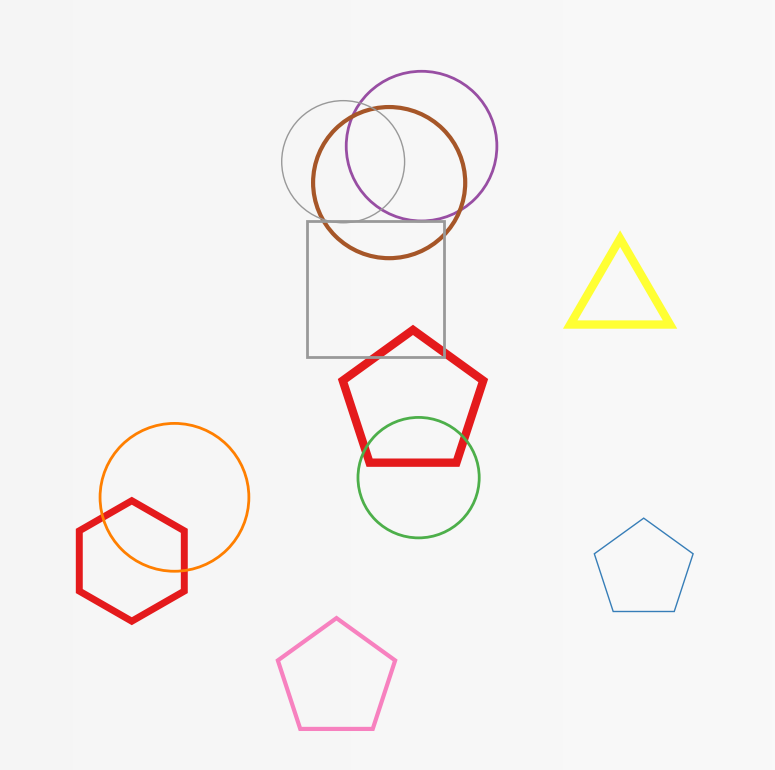[{"shape": "hexagon", "thickness": 2.5, "radius": 0.39, "center": [0.17, 0.271]}, {"shape": "pentagon", "thickness": 3, "radius": 0.48, "center": [0.533, 0.476]}, {"shape": "pentagon", "thickness": 0.5, "radius": 0.34, "center": [0.831, 0.26]}, {"shape": "circle", "thickness": 1, "radius": 0.39, "center": [0.54, 0.38]}, {"shape": "circle", "thickness": 1, "radius": 0.49, "center": [0.544, 0.81]}, {"shape": "circle", "thickness": 1, "radius": 0.48, "center": [0.225, 0.354]}, {"shape": "triangle", "thickness": 3, "radius": 0.37, "center": [0.8, 0.616]}, {"shape": "circle", "thickness": 1.5, "radius": 0.49, "center": [0.502, 0.763]}, {"shape": "pentagon", "thickness": 1.5, "radius": 0.4, "center": [0.434, 0.118]}, {"shape": "circle", "thickness": 0.5, "radius": 0.4, "center": [0.443, 0.79]}, {"shape": "square", "thickness": 1, "radius": 0.44, "center": [0.485, 0.625]}]